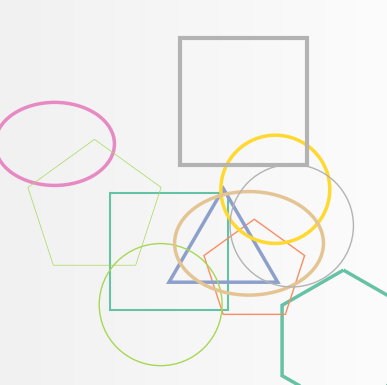[{"shape": "square", "thickness": 1.5, "radius": 0.76, "center": [0.436, 0.347]}, {"shape": "hexagon", "thickness": 2.5, "radius": 0.91, "center": [0.886, 0.116]}, {"shape": "pentagon", "thickness": 1, "radius": 0.68, "center": [0.656, 0.294]}, {"shape": "triangle", "thickness": 2.5, "radius": 0.81, "center": [0.576, 0.348]}, {"shape": "oval", "thickness": 2.5, "radius": 0.77, "center": [0.141, 0.626]}, {"shape": "circle", "thickness": 1, "radius": 0.79, "center": [0.415, 0.209]}, {"shape": "pentagon", "thickness": 0.5, "radius": 0.9, "center": [0.244, 0.457]}, {"shape": "circle", "thickness": 2.5, "radius": 0.7, "center": [0.711, 0.508]}, {"shape": "oval", "thickness": 2.5, "radius": 0.96, "center": [0.643, 0.368]}, {"shape": "circle", "thickness": 1, "radius": 0.8, "center": [0.753, 0.414]}, {"shape": "square", "thickness": 3, "radius": 0.82, "center": [0.628, 0.736]}]